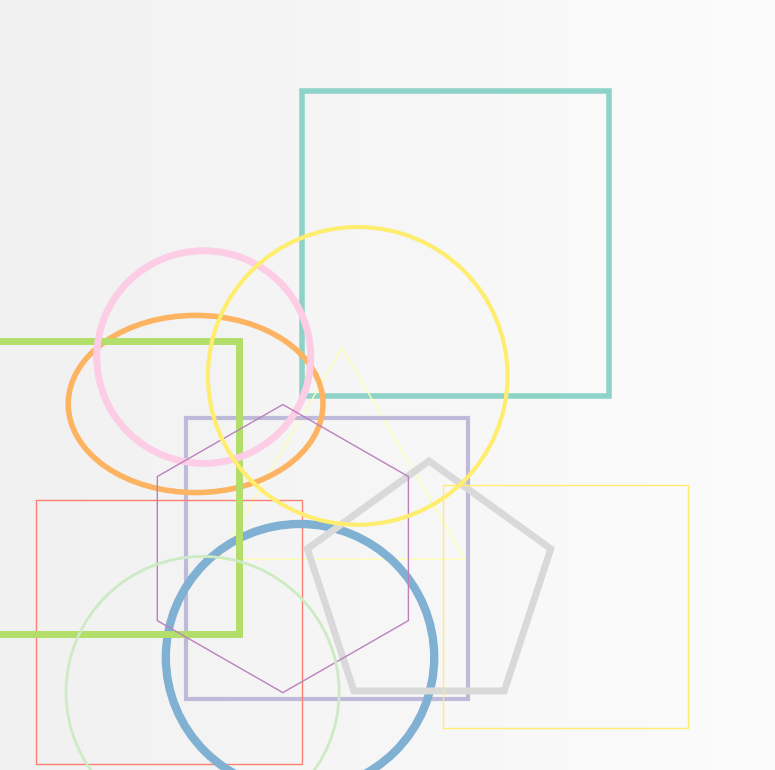[{"shape": "square", "thickness": 2, "radius": 0.99, "center": [0.587, 0.684]}, {"shape": "triangle", "thickness": 0.5, "radius": 0.92, "center": [0.441, 0.365]}, {"shape": "square", "thickness": 1.5, "radius": 0.91, "center": [0.422, 0.275]}, {"shape": "square", "thickness": 0.5, "radius": 0.86, "center": [0.218, 0.179]}, {"shape": "circle", "thickness": 3, "radius": 0.87, "center": [0.387, 0.146]}, {"shape": "oval", "thickness": 2, "radius": 0.82, "center": [0.252, 0.475]}, {"shape": "square", "thickness": 2.5, "radius": 0.95, "center": [0.118, 0.367]}, {"shape": "circle", "thickness": 2.5, "radius": 0.69, "center": [0.263, 0.536]}, {"shape": "pentagon", "thickness": 2.5, "radius": 0.83, "center": [0.554, 0.236]}, {"shape": "hexagon", "thickness": 0.5, "radius": 0.94, "center": [0.365, 0.288]}, {"shape": "circle", "thickness": 1, "radius": 0.88, "center": [0.261, 0.101]}, {"shape": "square", "thickness": 0.5, "radius": 0.79, "center": [0.729, 0.212]}, {"shape": "circle", "thickness": 1.5, "radius": 0.97, "center": [0.462, 0.512]}]